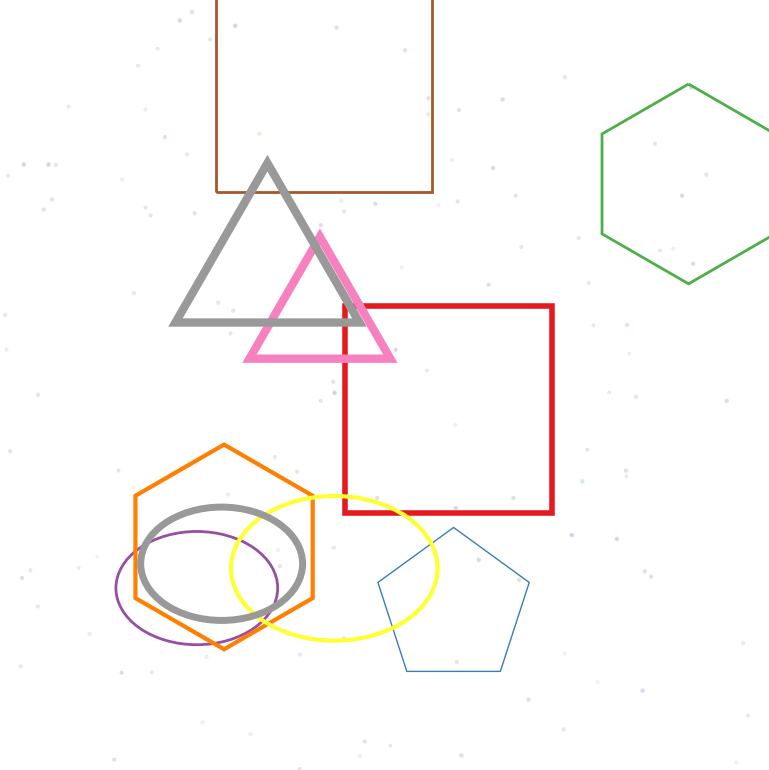[{"shape": "square", "thickness": 2, "radius": 0.67, "center": [0.583, 0.468]}, {"shape": "pentagon", "thickness": 0.5, "radius": 0.52, "center": [0.589, 0.212]}, {"shape": "hexagon", "thickness": 1, "radius": 0.65, "center": [0.894, 0.761]}, {"shape": "oval", "thickness": 1, "radius": 0.53, "center": [0.256, 0.236]}, {"shape": "hexagon", "thickness": 1.5, "radius": 0.66, "center": [0.291, 0.29]}, {"shape": "oval", "thickness": 1.5, "radius": 0.67, "center": [0.434, 0.262]}, {"shape": "square", "thickness": 1, "radius": 0.7, "center": [0.421, 0.89]}, {"shape": "triangle", "thickness": 3, "radius": 0.53, "center": [0.415, 0.587]}, {"shape": "oval", "thickness": 2.5, "radius": 0.53, "center": [0.288, 0.268]}, {"shape": "triangle", "thickness": 3, "radius": 0.69, "center": [0.347, 0.65]}]